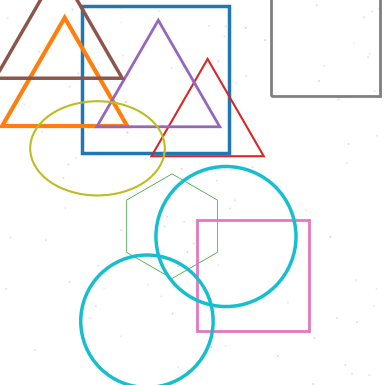[{"shape": "square", "thickness": 2.5, "radius": 0.96, "center": [0.404, 0.793]}, {"shape": "triangle", "thickness": 3, "radius": 0.94, "center": [0.168, 0.766]}, {"shape": "hexagon", "thickness": 0.5, "radius": 0.68, "center": [0.447, 0.412]}, {"shape": "triangle", "thickness": 1.5, "radius": 0.84, "center": [0.539, 0.678]}, {"shape": "triangle", "thickness": 2, "radius": 0.92, "center": [0.411, 0.763]}, {"shape": "triangle", "thickness": 2.5, "radius": 0.95, "center": [0.153, 0.892]}, {"shape": "square", "thickness": 2, "radius": 0.72, "center": [0.657, 0.285]}, {"shape": "square", "thickness": 2, "radius": 0.71, "center": [0.846, 0.892]}, {"shape": "oval", "thickness": 1.5, "radius": 0.87, "center": [0.253, 0.615]}, {"shape": "circle", "thickness": 2.5, "radius": 0.86, "center": [0.382, 0.166]}, {"shape": "circle", "thickness": 2.5, "radius": 0.91, "center": [0.587, 0.386]}]